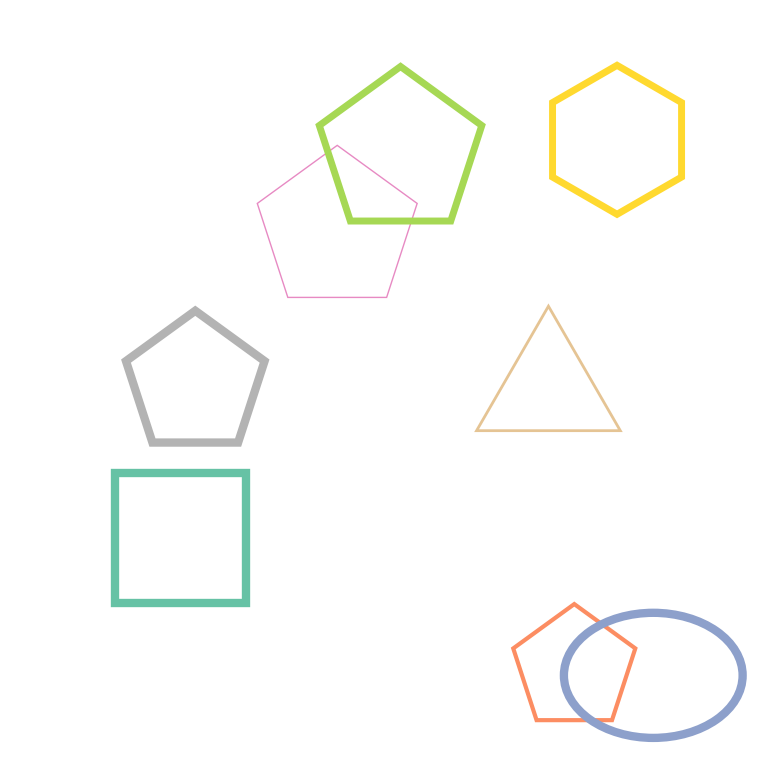[{"shape": "square", "thickness": 3, "radius": 0.42, "center": [0.234, 0.301]}, {"shape": "pentagon", "thickness": 1.5, "radius": 0.42, "center": [0.746, 0.132]}, {"shape": "oval", "thickness": 3, "radius": 0.58, "center": [0.848, 0.123]}, {"shape": "pentagon", "thickness": 0.5, "radius": 0.55, "center": [0.438, 0.702]}, {"shape": "pentagon", "thickness": 2.5, "radius": 0.55, "center": [0.52, 0.803]}, {"shape": "hexagon", "thickness": 2.5, "radius": 0.48, "center": [0.801, 0.818]}, {"shape": "triangle", "thickness": 1, "radius": 0.54, "center": [0.712, 0.495]}, {"shape": "pentagon", "thickness": 3, "radius": 0.47, "center": [0.254, 0.502]}]